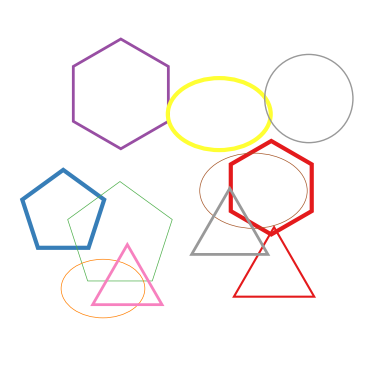[{"shape": "hexagon", "thickness": 3, "radius": 0.61, "center": [0.705, 0.512]}, {"shape": "triangle", "thickness": 1.5, "radius": 0.6, "center": [0.712, 0.29]}, {"shape": "pentagon", "thickness": 3, "radius": 0.56, "center": [0.164, 0.447]}, {"shape": "pentagon", "thickness": 0.5, "radius": 0.71, "center": [0.312, 0.386]}, {"shape": "hexagon", "thickness": 2, "radius": 0.71, "center": [0.314, 0.756]}, {"shape": "oval", "thickness": 0.5, "radius": 0.54, "center": [0.267, 0.25]}, {"shape": "oval", "thickness": 3, "radius": 0.67, "center": [0.57, 0.704]}, {"shape": "oval", "thickness": 0.5, "radius": 0.7, "center": [0.658, 0.505]}, {"shape": "triangle", "thickness": 2, "radius": 0.52, "center": [0.331, 0.261]}, {"shape": "circle", "thickness": 1, "radius": 0.57, "center": [0.802, 0.744]}, {"shape": "triangle", "thickness": 2, "radius": 0.57, "center": [0.597, 0.396]}]